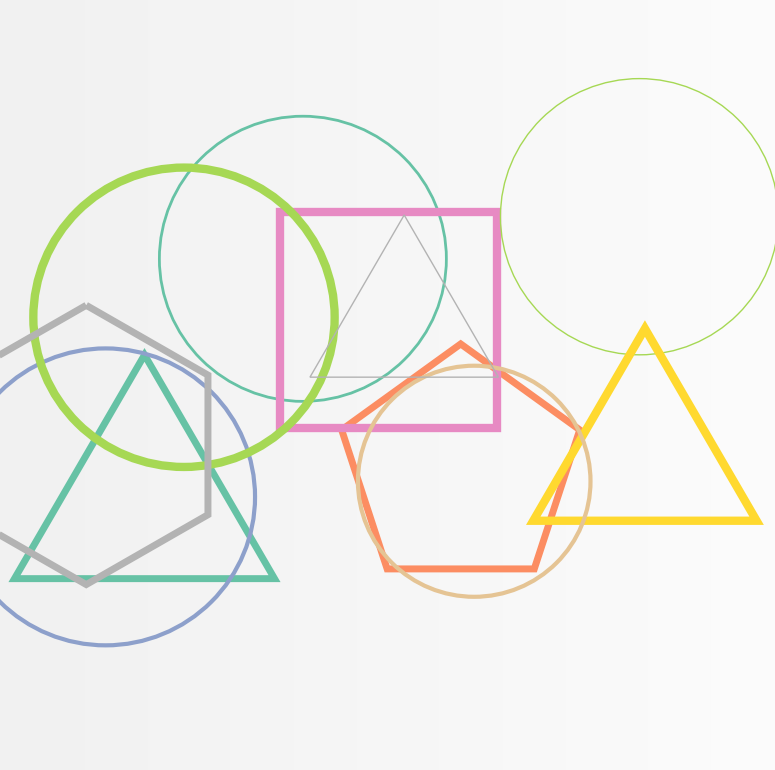[{"shape": "circle", "thickness": 1, "radius": 0.93, "center": [0.391, 0.664]}, {"shape": "triangle", "thickness": 2.5, "radius": 0.97, "center": [0.186, 0.345]}, {"shape": "pentagon", "thickness": 2.5, "radius": 0.81, "center": [0.594, 0.392]}, {"shape": "circle", "thickness": 1.5, "radius": 0.96, "center": [0.136, 0.355]}, {"shape": "square", "thickness": 3, "radius": 0.7, "center": [0.501, 0.584]}, {"shape": "circle", "thickness": 3, "radius": 0.97, "center": [0.237, 0.588]}, {"shape": "circle", "thickness": 0.5, "radius": 0.9, "center": [0.825, 0.719]}, {"shape": "triangle", "thickness": 3, "radius": 0.83, "center": [0.832, 0.407]}, {"shape": "circle", "thickness": 1.5, "radius": 0.75, "center": [0.612, 0.375]}, {"shape": "triangle", "thickness": 0.5, "radius": 0.7, "center": [0.522, 0.58]}, {"shape": "hexagon", "thickness": 2.5, "radius": 0.91, "center": [0.111, 0.422]}]